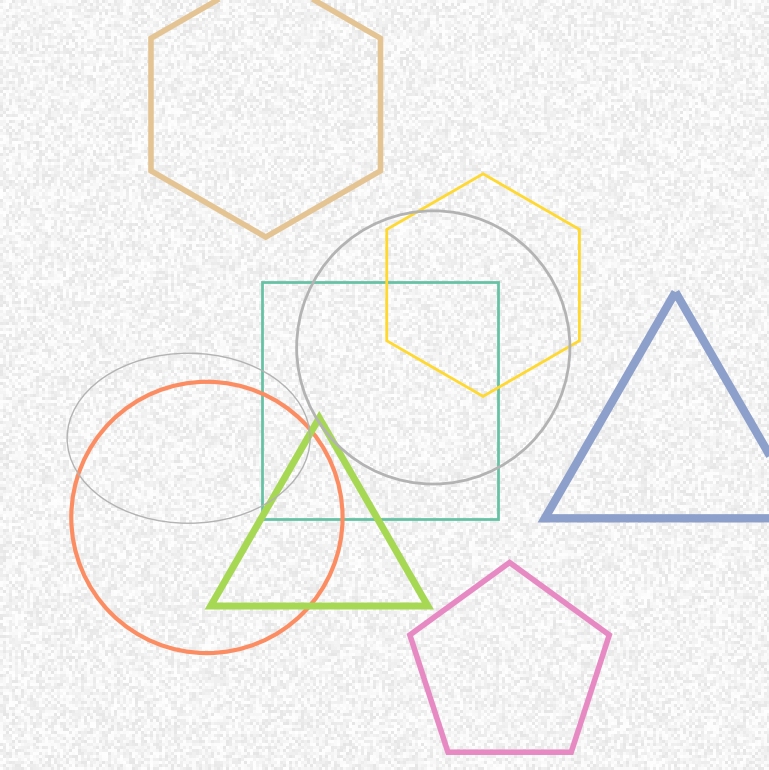[{"shape": "square", "thickness": 1, "radius": 0.77, "center": [0.493, 0.48]}, {"shape": "circle", "thickness": 1.5, "radius": 0.88, "center": [0.269, 0.328]}, {"shape": "triangle", "thickness": 3, "radius": 0.98, "center": [0.877, 0.425]}, {"shape": "pentagon", "thickness": 2, "radius": 0.68, "center": [0.662, 0.133]}, {"shape": "triangle", "thickness": 2.5, "radius": 0.81, "center": [0.415, 0.294]}, {"shape": "hexagon", "thickness": 1, "radius": 0.72, "center": [0.627, 0.63]}, {"shape": "hexagon", "thickness": 2, "radius": 0.86, "center": [0.345, 0.864]}, {"shape": "oval", "thickness": 0.5, "radius": 0.79, "center": [0.245, 0.431]}, {"shape": "circle", "thickness": 1, "radius": 0.89, "center": [0.563, 0.549]}]